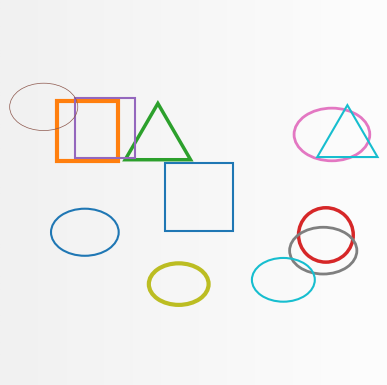[{"shape": "oval", "thickness": 1.5, "radius": 0.44, "center": [0.219, 0.397]}, {"shape": "square", "thickness": 1.5, "radius": 0.44, "center": [0.513, 0.488]}, {"shape": "square", "thickness": 3, "radius": 0.39, "center": [0.227, 0.66]}, {"shape": "triangle", "thickness": 2.5, "radius": 0.49, "center": [0.407, 0.634]}, {"shape": "circle", "thickness": 2.5, "radius": 0.35, "center": [0.841, 0.39]}, {"shape": "square", "thickness": 1.5, "radius": 0.39, "center": [0.271, 0.668]}, {"shape": "oval", "thickness": 0.5, "radius": 0.44, "center": [0.113, 0.722]}, {"shape": "oval", "thickness": 2, "radius": 0.49, "center": [0.857, 0.651]}, {"shape": "oval", "thickness": 2, "radius": 0.43, "center": [0.834, 0.349]}, {"shape": "oval", "thickness": 3, "radius": 0.39, "center": [0.461, 0.262]}, {"shape": "triangle", "thickness": 1.5, "radius": 0.45, "center": [0.896, 0.637]}, {"shape": "oval", "thickness": 1.5, "radius": 0.41, "center": [0.731, 0.273]}]